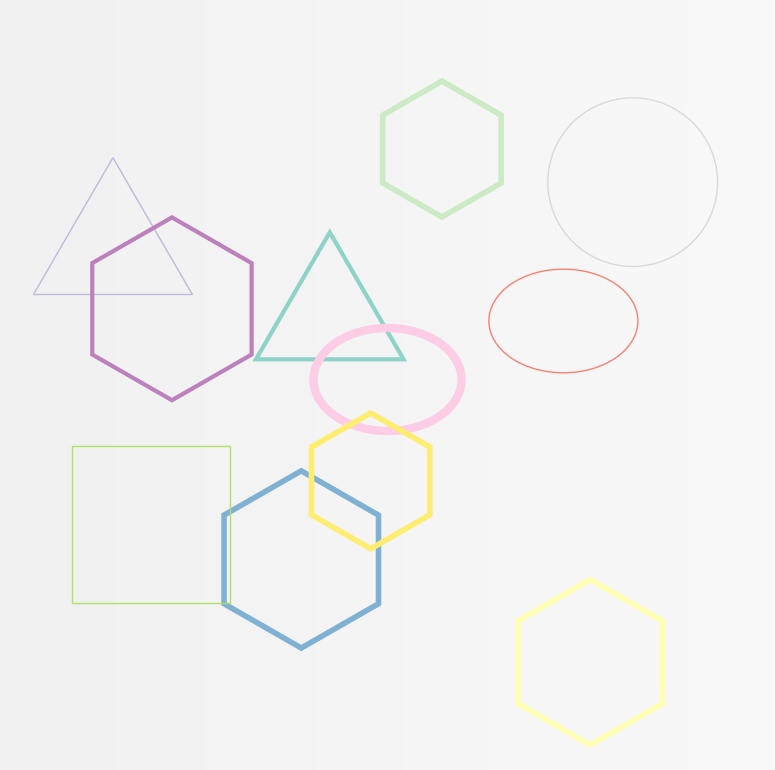[{"shape": "triangle", "thickness": 1.5, "radius": 0.55, "center": [0.426, 0.588]}, {"shape": "hexagon", "thickness": 2, "radius": 0.54, "center": [0.762, 0.14]}, {"shape": "triangle", "thickness": 0.5, "radius": 0.59, "center": [0.146, 0.677]}, {"shape": "oval", "thickness": 0.5, "radius": 0.48, "center": [0.727, 0.583]}, {"shape": "hexagon", "thickness": 2, "radius": 0.58, "center": [0.389, 0.273]}, {"shape": "square", "thickness": 0.5, "radius": 0.51, "center": [0.195, 0.319]}, {"shape": "oval", "thickness": 3, "radius": 0.48, "center": [0.5, 0.507]}, {"shape": "circle", "thickness": 0.5, "radius": 0.55, "center": [0.816, 0.763]}, {"shape": "hexagon", "thickness": 1.5, "radius": 0.59, "center": [0.222, 0.599]}, {"shape": "hexagon", "thickness": 2, "radius": 0.44, "center": [0.57, 0.806]}, {"shape": "hexagon", "thickness": 2, "radius": 0.44, "center": [0.478, 0.375]}]